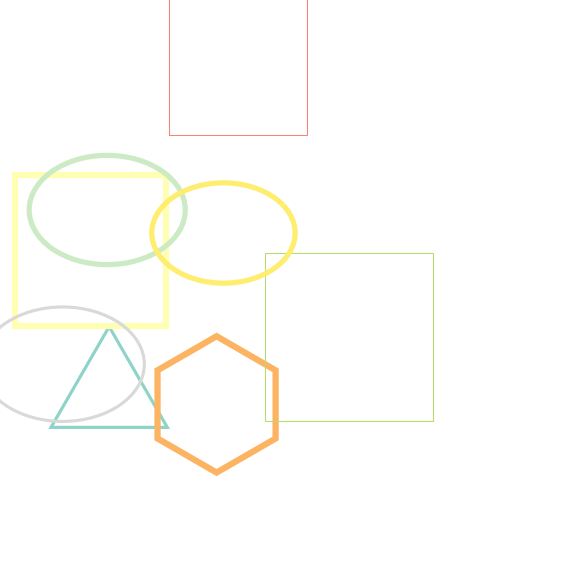[{"shape": "triangle", "thickness": 1.5, "radius": 0.58, "center": [0.189, 0.317]}, {"shape": "square", "thickness": 3, "radius": 0.65, "center": [0.156, 0.565]}, {"shape": "square", "thickness": 0.5, "radius": 0.6, "center": [0.412, 0.884]}, {"shape": "hexagon", "thickness": 3, "radius": 0.59, "center": [0.375, 0.299]}, {"shape": "square", "thickness": 0.5, "radius": 0.73, "center": [0.604, 0.415]}, {"shape": "oval", "thickness": 1.5, "radius": 0.71, "center": [0.108, 0.368]}, {"shape": "oval", "thickness": 2.5, "radius": 0.68, "center": [0.186, 0.636]}, {"shape": "oval", "thickness": 2.5, "radius": 0.62, "center": [0.387, 0.596]}]